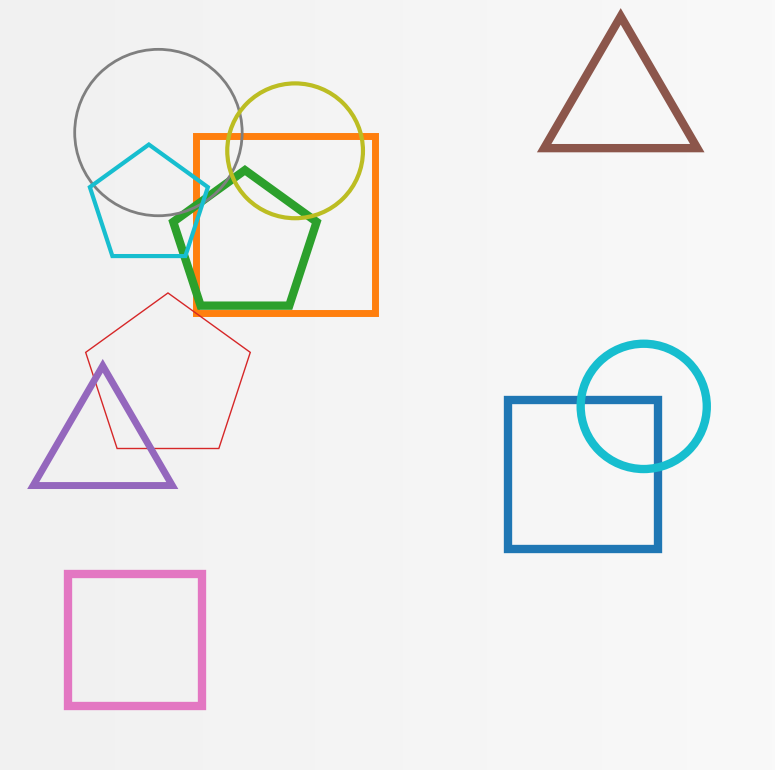[{"shape": "square", "thickness": 3, "radius": 0.48, "center": [0.752, 0.384]}, {"shape": "square", "thickness": 2.5, "radius": 0.58, "center": [0.368, 0.708]}, {"shape": "pentagon", "thickness": 3, "radius": 0.49, "center": [0.316, 0.682]}, {"shape": "pentagon", "thickness": 0.5, "radius": 0.56, "center": [0.217, 0.508]}, {"shape": "triangle", "thickness": 2.5, "radius": 0.52, "center": [0.133, 0.421]}, {"shape": "triangle", "thickness": 3, "radius": 0.57, "center": [0.801, 0.865]}, {"shape": "square", "thickness": 3, "radius": 0.43, "center": [0.174, 0.169]}, {"shape": "circle", "thickness": 1, "radius": 0.54, "center": [0.204, 0.828]}, {"shape": "circle", "thickness": 1.5, "radius": 0.44, "center": [0.381, 0.804]}, {"shape": "pentagon", "thickness": 1.5, "radius": 0.4, "center": [0.192, 0.732]}, {"shape": "circle", "thickness": 3, "radius": 0.41, "center": [0.831, 0.472]}]